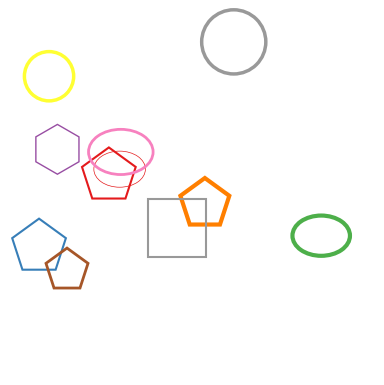[{"shape": "oval", "thickness": 0.5, "radius": 0.33, "center": [0.311, 0.561]}, {"shape": "pentagon", "thickness": 1.5, "radius": 0.37, "center": [0.283, 0.544]}, {"shape": "pentagon", "thickness": 1.5, "radius": 0.37, "center": [0.101, 0.359]}, {"shape": "oval", "thickness": 3, "radius": 0.37, "center": [0.834, 0.388]}, {"shape": "hexagon", "thickness": 1, "radius": 0.32, "center": [0.149, 0.612]}, {"shape": "pentagon", "thickness": 3, "radius": 0.33, "center": [0.532, 0.471]}, {"shape": "circle", "thickness": 2.5, "radius": 0.32, "center": [0.127, 0.802]}, {"shape": "pentagon", "thickness": 2, "radius": 0.29, "center": [0.174, 0.298]}, {"shape": "oval", "thickness": 2, "radius": 0.42, "center": [0.314, 0.605]}, {"shape": "circle", "thickness": 2.5, "radius": 0.42, "center": [0.607, 0.891]}, {"shape": "square", "thickness": 1.5, "radius": 0.38, "center": [0.459, 0.407]}]